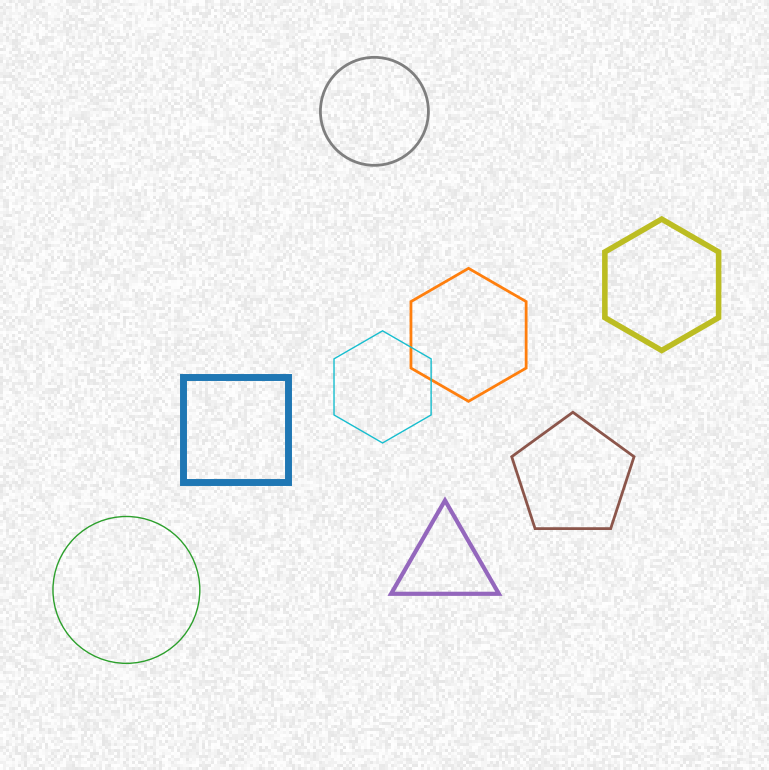[{"shape": "square", "thickness": 2.5, "radius": 0.34, "center": [0.306, 0.442]}, {"shape": "hexagon", "thickness": 1, "radius": 0.43, "center": [0.609, 0.565]}, {"shape": "circle", "thickness": 0.5, "radius": 0.48, "center": [0.164, 0.234]}, {"shape": "triangle", "thickness": 1.5, "radius": 0.4, "center": [0.578, 0.269]}, {"shape": "pentagon", "thickness": 1, "radius": 0.42, "center": [0.744, 0.381]}, {"shape": "circle", "thickness": 1, "radius": 0.35, "center": [0.486, 0.855]}, {"shape": "hexagon", "thickness": 2, "radius": 0.43, "center": [0.859, 0.63]}, {"shape": "hexagon", "thickness": 0.5, "radius": 0.36, "center": [0.497, 0.498]}]